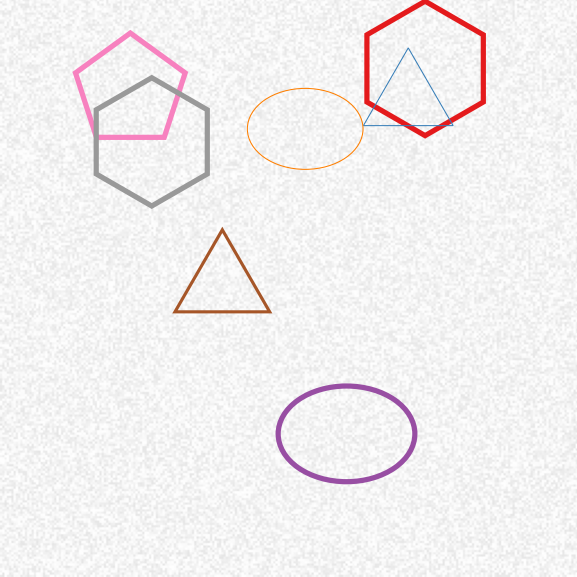[{"shape": "hexagon", "thickness": 2.5, "radius": 0.58, "center": [0.736, 0.881]}, {"shape": "triangle", "thickness": 0.5, "radius": 0.45, "center": [0.707, 0.826]}, {"shape": "oval", "thickness": 2.5, "radius": 0.59, "center": [0.6, 0.248]}, {"shape": "oval", "thickness": 0.5, "radius": 0.5, "center": [0.528, 0.776]}, {"shape": "triangle", "thickness": 1.5, "radius": 0.47, "center": [0.385, 0.507]}, {"shape": "pentagon", "thickness": 2.5, "radius": 0.5, "center": [0.226, 0.842]}, {"shape": "hexagon", "thickness": 2.5, "radius": 0.56, "center": [0.263, 0.753]}]